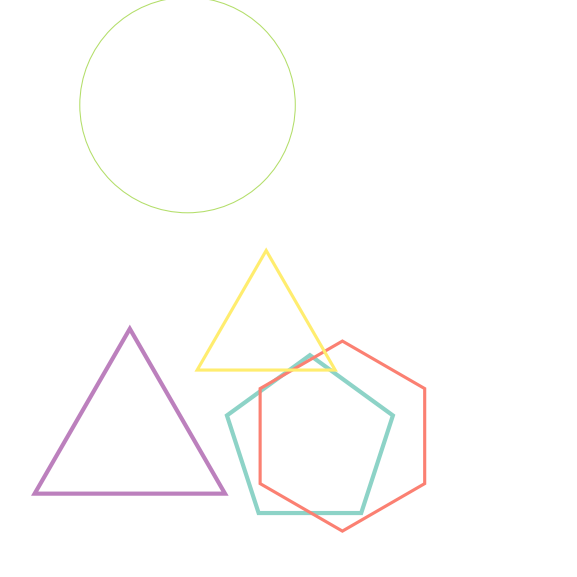[{"shape": "pentagon", "thickness": 2, "radius": 0.76, "center": [0.537, 0.233]}, {"shape": "hexagon", "thickness": 1.5, "radius": 0.82, "center": [0.593, 0.244]}, {"shape": "circle", "thickness": 0.5, "radius": 0.93, "center": [0.325, 0.817]}, {"shape": "triangle", "thickness": 2, "radius": 0.95, "center": [0.225, 0.239]}, {"shape": "triangle", "thickness": 1.5, "radius": 0.69, "center": [0.461, 0.427]}]